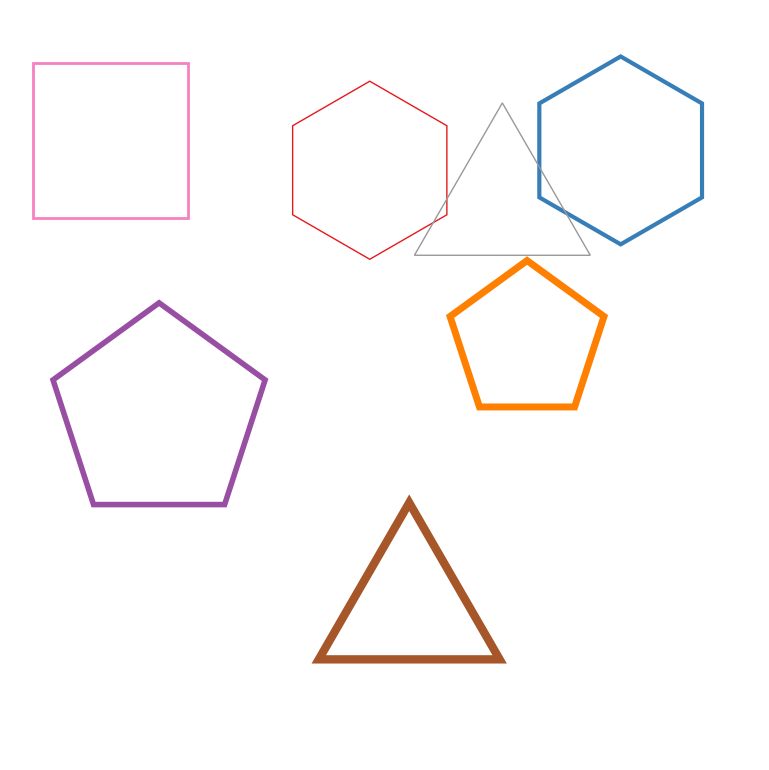[{"shape": "hexagon", "thickness": 0.5, "radius": 0.58, "center": [0.48, 0.779]}, {"shape": "hexagon", "thickness": 1.5, "radius": 0.61, "center": [0.806, 0.805]}, {"shape": "pentagon", "thickness": 2, "radius": 0.72, "center": [0.207, 0.462]}, {"shape": "pentagon", "thickness": 2.5, "radius": 0.53, "center": [0.684, 0.557]}, {"shape": "triangle", "thickness": 3, "radius": 0.68, "center": [0.531, 0.211]}, {"shape": "square", "thickness": 1, "radius": 0.5, "center": [0.143, 0.818]}, {"shape": "triangle", "thickness": 0.5, "radius": 0.66, "center": [0.652, 0.734]}]